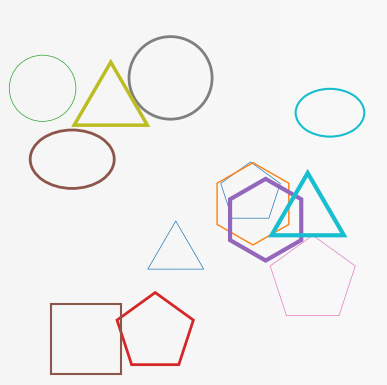[{"shape": "pentagon", "thickness": 0.5, "radius": 0.4, "center": [0.646, 0.499]}, {"shape": "triangle", "thickness": 0.5, "radius": 0.42, "center": [0.454, 0.343]}, {"shape": "hexagon", "thickness": 1, "radius": 0.53, "center": [0.653, 0.471]}, {"shape": "circle", "thickness": 0.5, "radius": 0.43, "center": [0.11, 0.771]}, {"shape": "pentagon", "thickness": 2, "radius": 0.52, "center": [0.401, 0.137]}, {"shape": "hexagon", "thickness": 3, "radius": 0.53, "center": [0.686, 0.429]}, {"shape": "square", "thickness": 1.5, "radius": 0.45, "center": [0.222, 0.118]}, {"shape": "oval", "thickness": 2, "radius": 0.54, "center": [0.186, 0.586]}, {"shape": "pentagon", "thickness": 0.5, "radius": 0.58, "center": [0.807, 0.273]}, {"shape": "circle", "thickness": 2, "radius": 0.54, "center": [0.44, 0.798]}, {"shape": "triangle", "thickness": 2.5, "radius": 0.55, "center": [0.286, 0.729]}, {"shape": "oval", "thickness": 1.5, "radius": 0.44, "center": [0.852, 0.707]}, {"shape": "triangle", "thickness": 3, "radius": 0.54, "center": [0.794, 0.443]}]